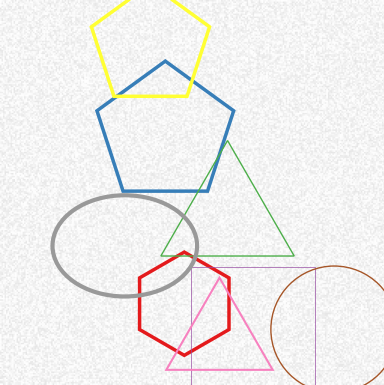[{"shape": "hexagon", "thickness": 2.5, "radius": 0.67, "center": [0.479, 0.211]}, {"shape": "pentagon", "thickness": 2.5, "radius": 0.93, "center": [0.429, 0.655]}, {"shape": "triangle", "thickness": 1, "radius": 1.0, "center": [0.591, 0.435]}, {"shape": "square", "thickness": 0.5, "radius": 0.81, "center": [0.657, 0.146]}, {"shape": "pentagon", "thickness": 2.5, "radius": 0.81, "center": [0.391, 0.88]}, {"shape": "circle", "thickness": 1, "radius": 0.82, "center": [0.868, 0.145]}, {"shape": "triangle", "thickness": 1.5, "radius": 0.8, "center": [0.57, 0.119]}, {"shape": "oval", "thickness": 3, "radius": 0.94, "center": [0.324, 0.361]}]